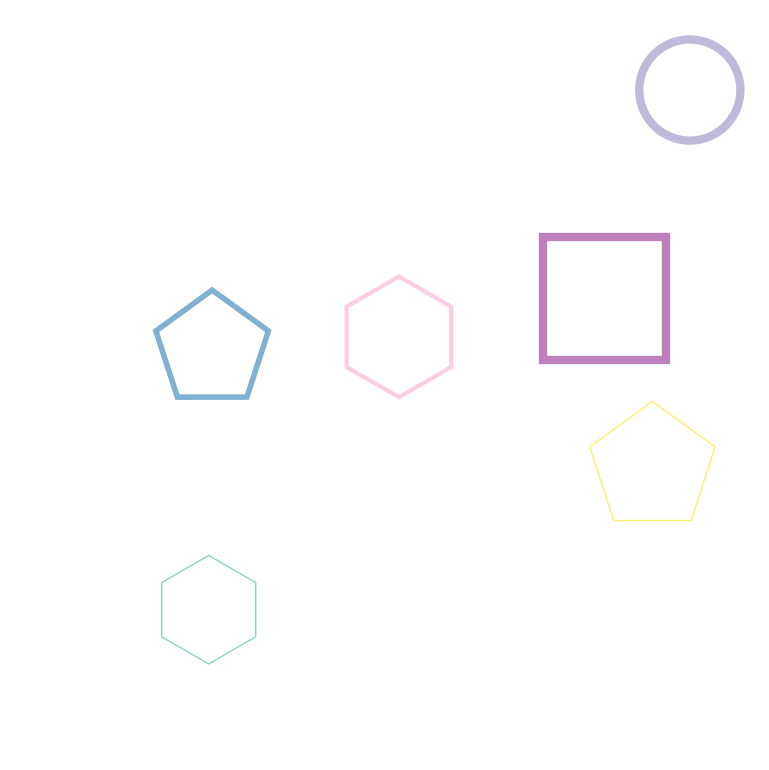[{"shape": "hexagon", "thickness": 0.5, "radius": 0.35, "center": [0.271, 0.208]}, {"shape": "circle", "thickness": 3, "radius": 0.33, "center": [0.896, 0.883]}, {"shape": "pentagon", "thickness": 2, "radius": 0.38, "center": [0.276, 0.546]}, {"shape": "hexagon", "thickness": 1.5, "radius": 0.39, "center": [0.518, 0.563]}, {"shape": "square", "thickness": 3, "radius": 0.4, "center": [0.785, 0.612]}, {"shape": "pentagon", "thickness": 0.5, "radius": 0.43, "center": [0.847, 0.393]}]